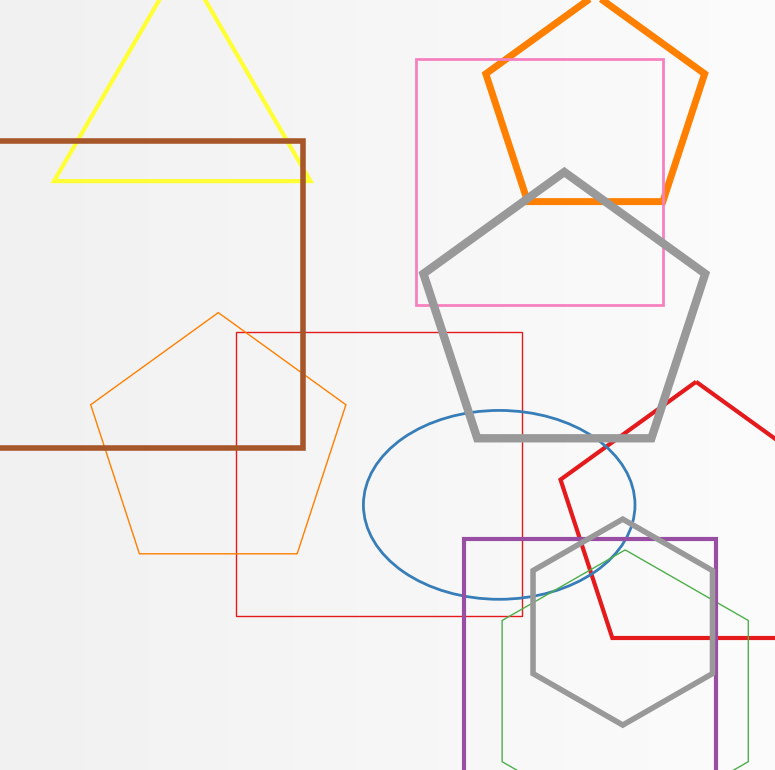[{"shape": "square", "thickness": 0.5, "radius": 0.92, "center": [0.489, 0.384]}, {"shape": "pentagon", "thickness": 1.5, "radius": 0.92, "center": [0.898, 0.32]}, {"shape": "oval", "thickness": 1, "radius": 0.88, "center": [0.644, 0.344]}, {"shape": "hexagon", "thickness": 0.5, "radius": 0.92, "center": [0.807, 0.102]}, {"shape": "square", "thickness": 1.5, "radius": 0.81, "center": [0.761, 0.137]}, {"shape": "pentagon", "thickness": 2.5, "radius": 0.74, "center": [0.768, 0.858]}, {"shape": "pentagon", "thickness": 0.5, "radius": 0.87, "center": [0.282, 0.421]}, {"shape": "triangle", "thickness": 1.5, "radius": 0.96, "center": [0.235, 0.86]}, {"shape": "square", "thickness": 2, "radius": 1.0, "center": [0.191, 0.618]}, {"shape": "square", "thickness": 1, "radius": 0.8, "center": [0.696, 0.764]}, {"shape": "hexagon", "thickness": 2, "radius": 0.67, "center": [0.804, 0.192]}, {"shape": "pentagon", "thickness": 3, "radius": 0.96, "center": [0.728, 0.585]}]